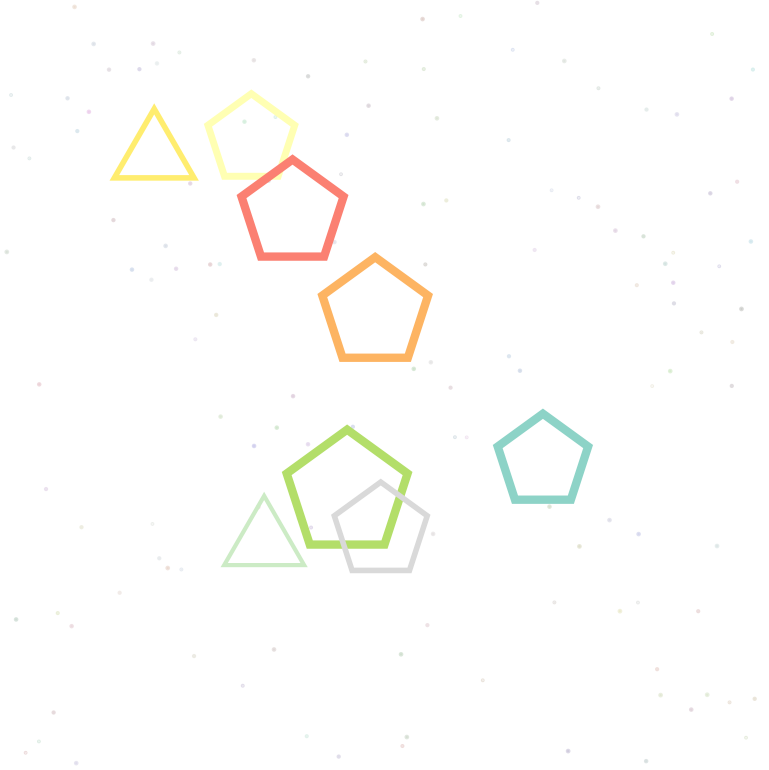[{"shape": "pentagon", "thickness": 3, "radius": 0.31, "center": [0.705, 0.401]}, {"shape": "pentagon", "thickness": 2.5, "radius": 0.3, "center": [0.326, 0.819]}, {"shape": "pentagon", "thickness": 3, "radius": 0.35, "center": [0.38, 0.723]}, {"shape": "pentagon", "thickness": 3, "radius": 0.36, "center": [0.487, 0.594]}, {"shape": "pentagon", "thickness": 3, "radius": 0.41, "center": [0.451, 0.36]}, {"shape": "pentagon", "thickness": 2, "radius": 0.32, "center": [0.495, 0.311]}, {"shape": "triangle", "thickness": 1.5, "radius": 0.3, "center": [0.343, 0.296]}, {"shape": "triangle", "thickness": 2, "radius": 0.3, "center": [0.2, 0.799]}]